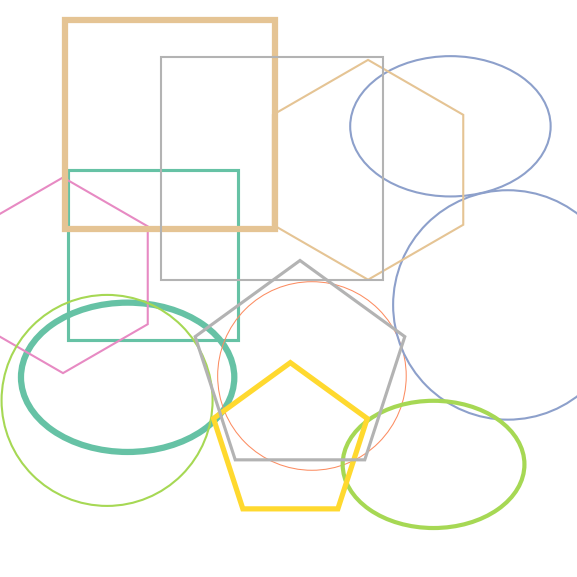[{"shape": "oval", "thickness": 3, "radius": 0.92, "center": [0.221, 0.346]}, {"shape": "square", "thickness": 1.5, "radius": 0.74, "center": [0.265, 0.558]}, {"shape": "circle", "thickness": 0.5, "radius": 0.82, "center": [0.54, 0.348]}, {"shape": "circle", "thickness": 1, "radius": 0.99, "center": [0.879, 0.471]}, {"shape": "oval", "thickness": 1, "radius": 0.87, "center": [0.78, 0.78]}, {"shape": "hexagon", "thickness": 1, "radius": 0.85, "center": [0.109, 0.522]}, {"shape": "oval", "thickness": 2, "radius": 0.79, "center": [0.751, 0.195]}, {"shape": "circle", "thickness": 1, "radius": 0.91, "center": [0.185, 0.306]}, {"shape": "pentagon", "thickness": 2.5, "radius": 0.7, "center": [0.503, 0.231]}, {"shape": "hexagon", "thickness": 1, "radius": 0.95, "center": [0.637, 0.705]}, {"shape": "square", "thickness": 3, "radius": 0.91, "center": [0.294, 0.784]}, {"shape": "pentagon", "thickness": 1.5, "radius": 0.95, "center": [0.519, 0.357]}, {"shape": "square", "thickness": 1, "radius": 0.96, "center": [0.471, 0.707]}]